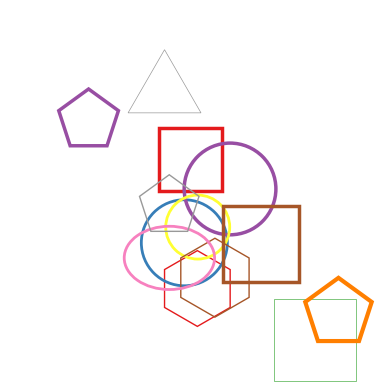[{"shape": "square", "thickness": 2.5, "radius": 0.41, "center": [0.495, 0.585]}, {"shape": "hexagon", "thickness": 1, "radius": 0.49, "center": [0.513, 0.251]}, {"shape": "circle", "thickness": 2, "radius": 0.56, "center": [0.479, 0.369]}, {"shape": "square", "thickness": 0.5, "radius": 0.53, "center": [0.818, 0.118]}, {"shape": "circle", "thickness": 2.5, "radius": 0.6, "center": [0.597, 0.509]}, {"shape": "pentagon", "thickness": 2.5, "radius": 0.41, "center": [0.23, 0.687]}, {"shape": "pentagon", "thickness": 3, "radius": 0.45, "center": [0.879, 0.188]}, {"shape": "circle", "thickness": 2, "radius": 0.42, "center": [0.514, 0.41]}, {"shape": "square", "thickness": 2.5, "radius": 0.49, "center": [0.678, 0.367]}, {"shape": "hexagon", "thickness": 1, "radius": 0.51, "center": [0.558, 0.279]}, {"shape": "oval", "thickness": 2, "radius": 0.59, "center": [0.44, 0.33]}, {"shape": "triangle", "thickness": 0.5, "radius": 0.55, "center": [0.427, 0.762]}, {"shape": "pentagon", "thickness": 1, "radius": 0.41, "center": [0.44, 0.465]}]